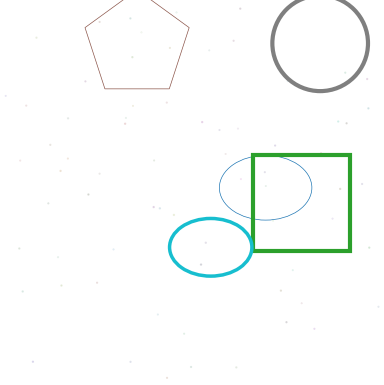[{"shape": "oval", "thickness": 0.5, "radius": 0.6, "center": [0.69, 0.512]}, {"shape": "square", "thickness": 3, "radius": 0.63, "center": [0.783, 0.473]}, {"shape": "pentagon", "thickness": 0.5, "radius": 0.71, "center": [0.356, 0.884]}, {"shape": "circle", "thickness": 3, "radius": 0.62, "center": [0.832, 0.888]}, {"shape": "oval", "thickness": 2.5, "radius": 0.53, "center": [0.547, 0.358]}]